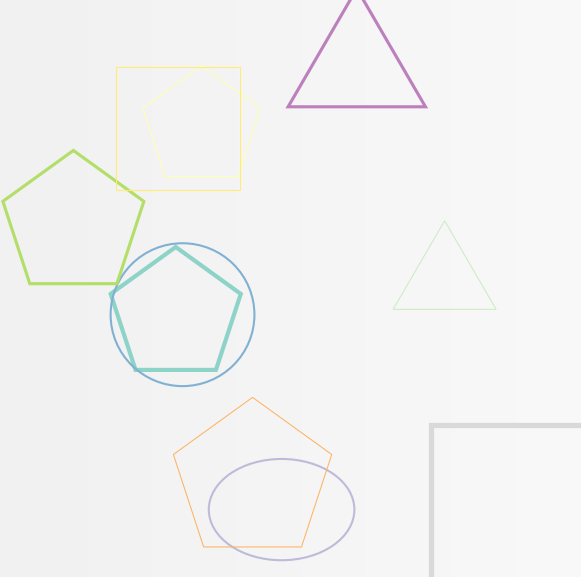[{"shape": "pentagon", "thickness": 2, "radius": 0.59, "center": [0.302, 0.454]}, {"shape": "pentagon", "thickness": 0.5, "radius": 0.53, "center": [0.347, 0.779]}, {"shape": "oval", "thickness": 1, "radius": 0.63, "center": [0.484, 0.117]}, {"shape": "circle", "thickness": 1, "radius": 0.62, "center": [0.314, 0.454]}, {"shape": "pentagon", "thickness": 0.5, "radius": 0.72, "center": [0.435, 0.168]}, {"shape": "pentagon", "thickness": 1.5, "radius": 0.64, "center": [0.126, 0.611]}, {"shape": "square", "thickness": 2.5, "radius": 0.72, "center": [0.884, 0.12]}, {"shape": "triangle", "thickness": 1.5, "radius": 0.68, "center": [0.614, 0.882]}, {"shape": "triangle", "thickness": 0.5, "radius": 0.51, "center": [0.765, 0.515]}, {"shape": "square", "thickness": 0.5, "radius": 0.53, "center": [0.306, 0.777]}]